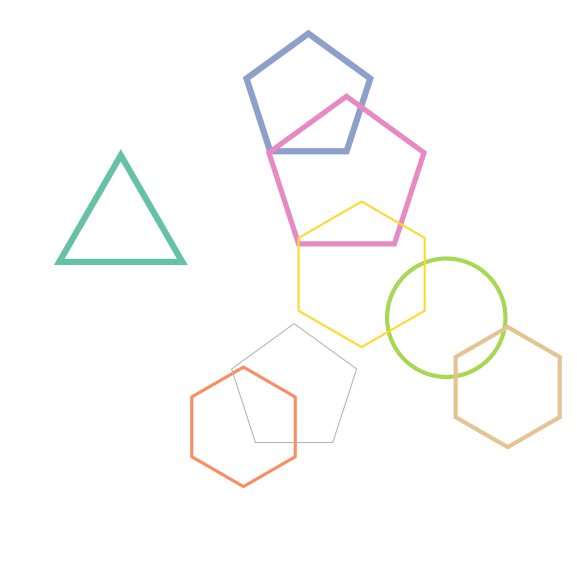[{"shape": "triangle", "thickness": 3, "radius": 0.62, "center": [0.209, 0.607]}, {"shape": "hexagon", "thickness": 1.5, "radius": 0.52, "center": [0.422, 0.26]}, {"shape": "pentagon", "thickness": 3, "radius": 0.56, "center": [0.534, 0.828]}, {"shape": "pentagon", "thickness": 2.5, "radius": 0.71, "center": [0.6, 0.691]}, {"shape": "circle", "thickness": 2, "radius": 0.51, "center": [0.773, 0.449]}, {"shape": "hexagon", "thickness": 1, "radius": 0.63, "center": [0.626, 0.524]}, {"shape": "hexagon", "thickness": 2, "radius": 0.52, "center": [0.879, 0.329]}, {"shape": "pentagon", "thickness": 0.5, "radius": 0.57, "center": [0.509, 0.325]}]